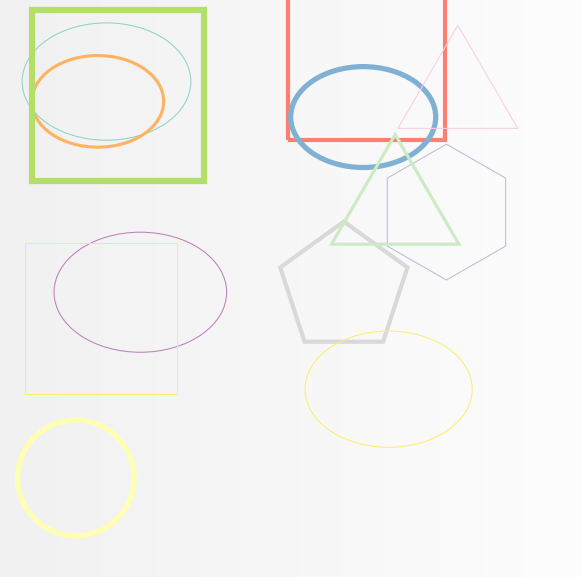[{"shape": "oval", "thickness": 0.5, "radius": 0.73, "center": [0.183, 0.858]}, {"shape": "circle", "thickness": 2.5, "radius": 0.5, "center": [0.13, 0.172]}, {"shape": "hexagon", "thickness": 0.5, "radius": 0.59, "center": [0.768, 0.632]}, {"shape": "square", "thickness": 2, "radius": 0.67, "center": [0.631, 0.891]}, {"shape": "oval", "thickness": 2.5, "radius": 0.62, "center": [0.625, 0.796]}, {"shape": "oval", "thickness": 1.5, "radius": 0.57, "center": [0.168, 0.824]}, {"shape": "square", "thickness": 3, "radius": 0.74, "center": [0.203, 0.834]}, {"shape": "triangle", "thickness": 0.5, "radius": 0.6, "center": [0.788, 0.836]}, {"shape": "pentagon", "thickness": 2, "radius": 0.58, "center": [0.592, 0.5]}, {"shape": "oval", "thickness": 0.5, "radius": 0.74, "center": [0.241, 0.493]}, {"shape": "triangle", "thickness": 1.5, "radius": 0.63, "center": [0.68, 0.64]}, {"shape": "square", "thickness": 0.5, "radius": 0.66, "center": [0.174, 0.447]}, {"shape": "oval", "thickness": 0.5, "radius": 0.72, "center": [0.669, 0.325]}]